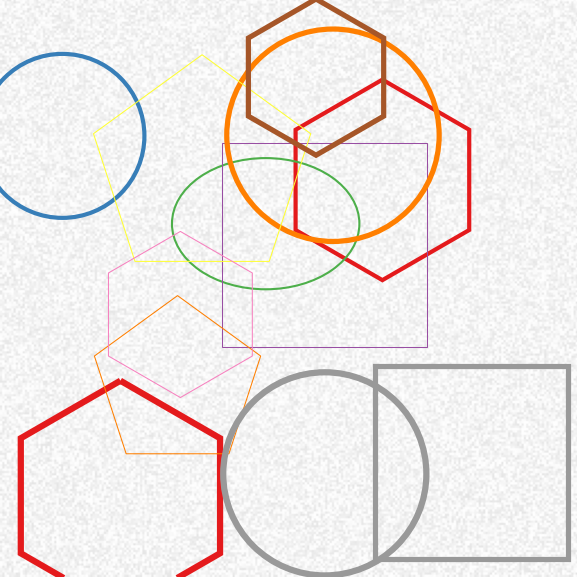[{"shape": "hexagon", "thickness": 2, "radius": 0.87, "center": [0.662, 0.688]}, {"shape": "hexagon", "thickness": 3, "radius": 1.0, "center": [0.209, 0.141]}, {"shape": "circle", "thickness": 2, "radius": 0.71, "center": [0.108, 0.764]}, {"shape": "oval", "thickness": 1, "radius": 0.81, "center": [0.46, 0.612]}, {"shape": "square", "thickness": 0.5, "radius": 0.88, "center": [0.562, 0.575]}, {"shape": "pentagon", "thickness": 0.5, "radius": 0.76, "center": [0.307, 0.336]}, {"shape": "circle", "thickness": 2.5, "radius": 0.92, "center": [0.577, 0.765]}, {"shape": "pentagon", "thickness": 0.5, "radius": 0.99, "center": [0.35, 0.707]}, {"shape": "hexagon", "thickness": 2.5, "radius": 0.68, "center": [0.547, 0.866]}, {"shape": "hexagon", "thickness": 0.5, "radius": 0.72, "center": [0.312, 0.455]}, {"shape": "square", "thickness": 2.5, "radius": 0.83, "center": [0.817, 0.198]}, {"shape": "circle", "thickness": 3, "radius": 0.88, "center": [0.562, 0.179]}]